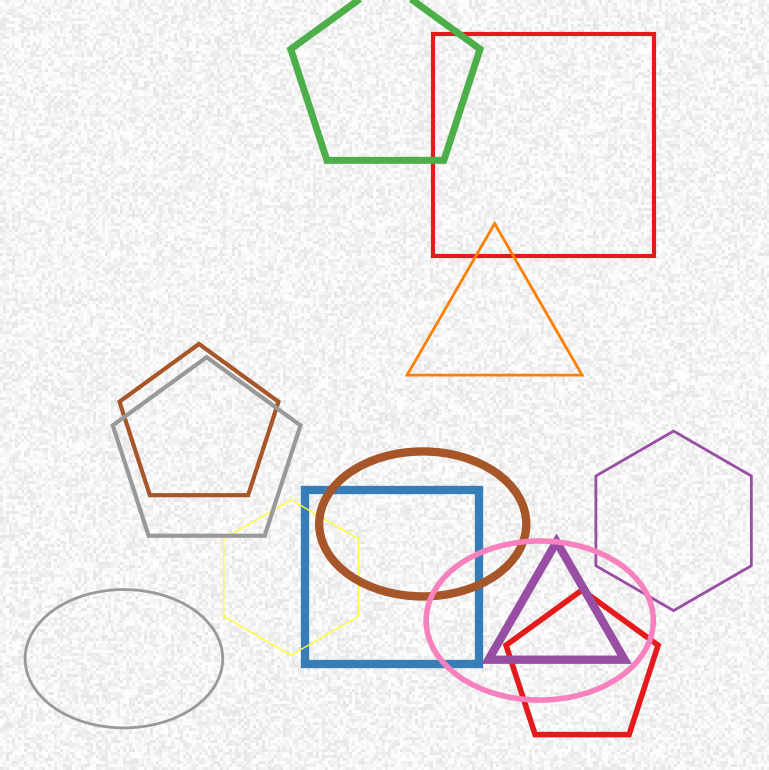[{"shape": "square", "thickness": 1.5, "radius": 0.72, "center": [0.706, 0.811]}, {"shape": "pentagon", "thickness": 2, "radius": 0.52, "center": [0.756, 0.13]}, {"shape": "square", "thickness": 3, "radius": 0.56, "center": [0.509, 0.251]}, {"shape": "pentagon", "thickness": 2.5, "radius": 0.65, "center": [0.501, 0.896]}, {"shape": "triangle", "thickness": 3, "radius": 0.51, "center": [0.723, 0.194]}, {"shape": "hexagon", "thickness": 1, "radius": 0.58, "center": [0.875, 0.324]}, {"shape": "triangle", "thickness": 1, "radius": 0.66, "center": [0.642, 0.578]}, {"shape": "hexagon", "thickness": 0.5, "radius": 0.5, "center": [0.378, 0.25]}, {"shape": "pentagon", "thickness": 1.5, "radius": 0.54, "center": [0.258, 0.445]}, {"shape": "oval", "thickness": 3, "radius": 0.67, "center": [0.549, 0.32]}, {"shape": "oval", "thickness": 2, "radius": 0.74, "center": [0.701, 0.194]}, {"shape": "pentagon", "thickness": 1.5, "radius": 0.64, "center": [0.268, 0.408]}, {"shape": "oval", "thickness": 1, "radius": 0.64, "center": [0.161, 0.145]}]